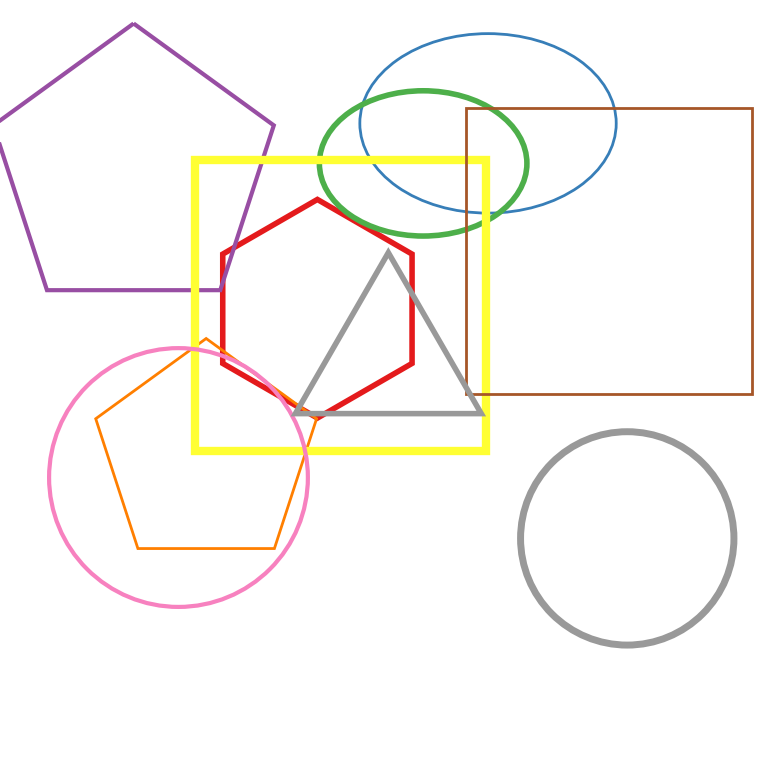[{"shape": "hexagon", "thickness": 2, "radius": 0.71, "center": [0.412, 0.599]}, {"shape": "oval", "thickness": 1, "radius": 0.83, "center": [0.634, 0.84]}, {"shape": "oval", "thickness": 2, "radius": 0.67, "center": [0.55, 0.788]}, {"shape": "pentagon", "thickness": 1.5, "radius": 0.96, "center": [0.174, 0.778]}, {"shape": "pentagon", "thickness": 1, "radius": 0.75, "center": [0.268, 0.41]}, {"shape": "square", "thickness": 3, "radius": 0.95, "center": [0.442, 0.603]}, {"shape": "square", "thickness": 1, "radius": 0.93, "center": [0.79, 0.674]}, {"shape": "circle", "thickness": 1.5, "radius": 0.84, "center": [0.232, 0.38]}, {"shape": "triangle", "thickness": 2, "radius": 0.7, "center": [0.504, 0.533]}, {"shape": "circle", "thickness": 2.5, "radius": 0.69, "center": [0.815, 0.301]}]